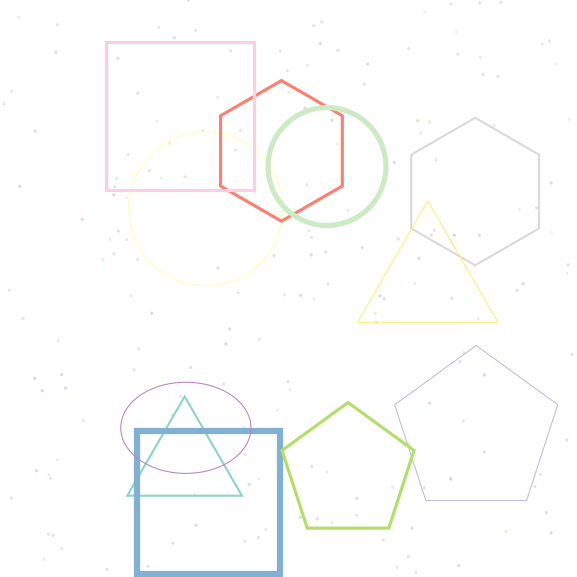[{"shape": "triangle", "thickness": 1, "radius": 0.57, "center": [0.32, 0.198]}, {"shape": "circle", "thickness": 0.5, "radius": 0.67, "center": [0.356, 0.638]}, {"shape": "pentagon", "thickness": 0.5, "radius": 0.74, "center": [0.825, 0.252]}, {"shape": "hexagon", "thickness": 1.5, "radius": 0.61, "center": [0.487, 0.738]}, {"shape": "square", "thickness": 3, "radius": 0.62, "center": [0.36, 0.129]}, {"shape": "pentagon", "thickness": 1.5, "radius": 0.6, "center": [0.603, 0.182]}, {"shape": "square", "thickness": 1.5, "radius": 0.64, "center": [0.312, 0.798]}, {"shape": "hexagon", "thickness": 1, "radius": 0.64, "center": [0.823, 0.667]}, {"shape": "oval", "thickness": 0.5, "radius": 0.56, "center": [0.322, 0.258]}, {"shape": "circle", "thickness": 2.5, "radius": 0.51, "center": [0.566, 0.711]}, {"shape": "triangle", "thickness": 0.5, "radius": 0.7, "center": [0.741, 0.511]}]